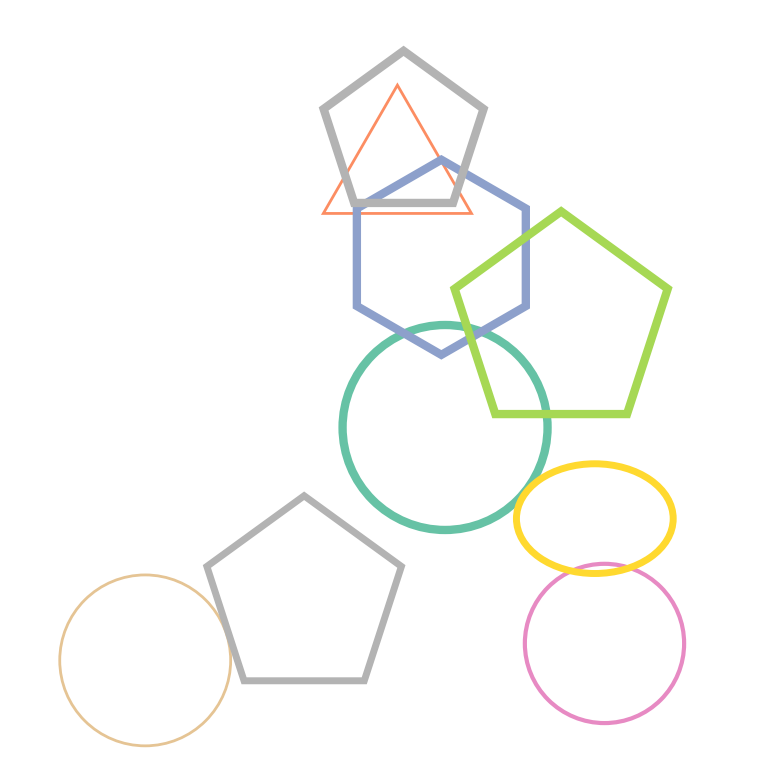[{"shape": "circle", "thickness": 3, "radius": 0.67, "center": [0.578, 0.445]}, {"shape": "triangle", "thickness": 1, "radius": 0.56, "center": [0.516, 0.778]}, {"shape": "hexagon", "thickness": 3, "radius": 0.63, "center": [0.573, 0.666]}, {"shape": "circle", "thickness": 1.5, "radius": 0.52, "center": [0.785, 0.164]}, {"shape": "pentagon", "thickness": 3, "radius": 0.73, "center": [0.729, 0.58]}, {"shape": "oval", "thickness": 2.5, "radius": 0.51, "center": [0.772, 0.326]}, {"shape": "circle", "thickness": 1, "radius": 0.55, "center": [0.189, 0.142]}, {"shape": "pentagon", "thickness": 3, "radius": 0.55, "center": [0.524, 0.825]}, {"shape": "pentagon", "thickness": 2.5, "radius": 0.66, "center": [0.395, 0.223]}]